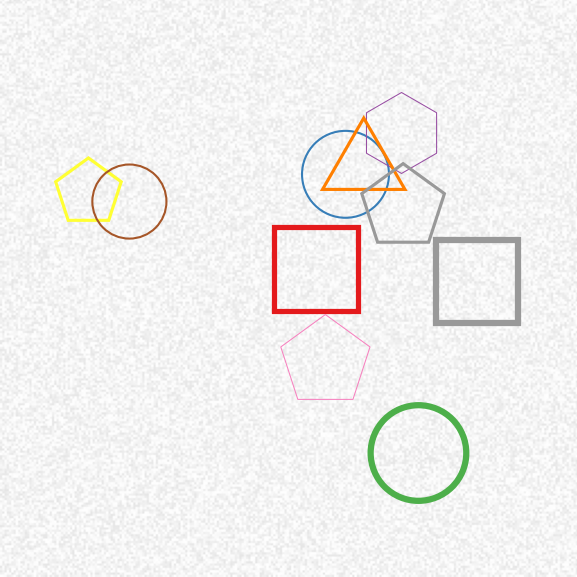[{"shape": "square", "thickness": 2.5, "radius": 0.36, "center": [0.547, 0.533]}, {"shape": "circle", "thickness": 1, "radius": 0.38, "center": [0.598, 0.697]}, {"shape": "circle", "thickness": 3, "radius": 0.41, "center": [0.725, 0.215]}, {"shape": "hexagon", "thickness": 0.5, "radius": 0.35, "center": [0.695, 0.769]}, {"shape": "triangle", "thickness": 1.5, "radius": 0.41, "center": [0.63, 0.712]}, {"shape": "pentagon", "thickness": 1.5, "radius": 0.3, "center": [0.153, 0.666]}, {"shape": "circle", "thickness": 1, "radius": 0.32, "center": [0.224, 0.65]}, {"shape": "pentagon", "thickness": 0.5, "radius": 0.41, "center": [0.563, 0.373]}, {"shape": "pentagon", "thickness": 1.5, "radius": 0.38, "center": [0.698, 0.641]}, {"shape": "square", "thickness": 3, "radius": 0.36, "center": [0.825, 0.512]}]